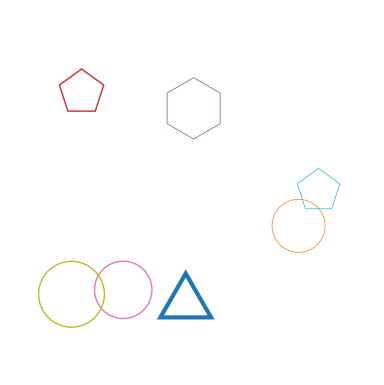[{"shape": "triangle", "thickness": 3, "radius": 0.38, "center": [0.482, 0.214]}, {"shape": "circle", "thickness": 0.5, "radius": 0.34, "center": [0.775, 0.414]}, {"shape": "pentagon", "thickness": 1, "radius": 0.3, "center": [0.212, 0.76]}, {"shape": "hexagon", "thickness": 0.5, "radius": 0.4, "center": [0.503, 0.718]}, {"shape": "circle", "thickness": 1, "radius": 0.37, "center": [0.32, 0.247]}, {"shape": "circle", "thickness": 1, "radius": 0.43, "center": [0.186, 0.236]}, {"shape": "pentagon", "thickness": 0.5, "radius": 0.29, "center": [0.827, 0.505]}]